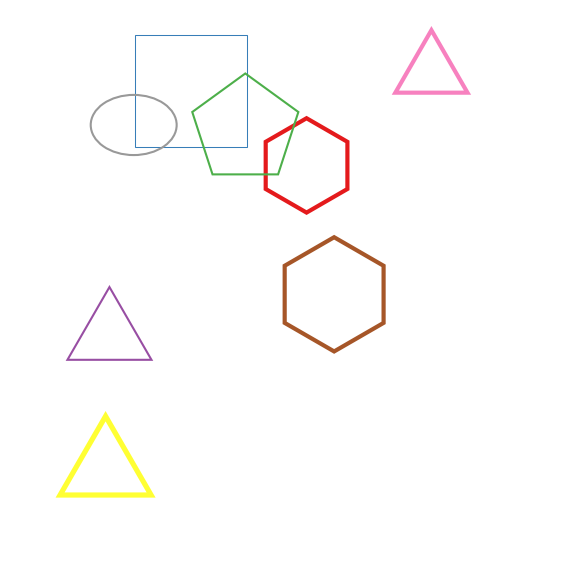[{"shape": "hexagon", "thickness": 2, "radius": 0.41, "center": [0.531, 0.713]}, {"shape": "square", "thickness": 0.5, "radius": 0.48, "center": [0.331, 0.841]}, {"shape": "pentagon", "thickness": 1, "radius": 0.48, "center": [0.425, 0.775]}, {"shape": "triangle", "thickness": 1, "radius": 0.42, "center": [0.19, 0.418]}, {"shape": "triangle", "thickness": 2.5, "radius": 0.45, "center": [0.183, 0.187]}, {"shape": "hexagon", "thickness": 2, "radius": 0.49, "center": [0.579, 0.489]}, {"shape": "triangle", "thickness": 2, "radius": 0.36, "center": [0.747, 0.875]}, {"shape": "oval", "thickness": 1, "radius": 0.37, "center": [0.231, 0.783]}]